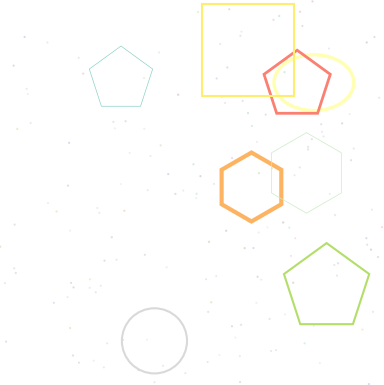[{"shape": "pentagon", "thickness": 0.5, "radius": 0.43, "center": [0.314, 0.794]}, {"shape": "oval", "thickness": 2.5, "radius": 0.52, "center": [0.815, 0.785]}, {"shape": "pentagon", "thickness": 2, "radius": 0.45, "center": [0.772, 0.779]}, {"shape": "hexagon", "thickness": 3, "radius": 0.45, "center": [0.653, 0.514]}, {"shape": "pentagon", "thickness": 1.5, "radius": 0.58, "center": [0.848, 0.252]}, {"shape": "circle", "thickness": 1.5, "radius": 0.42, "center": [0.401, 0.115]}, {"shape": "hexagon", "thickness": 0.5, "radius": 0.52, "center": [0.796, 0.551]}, {"shape": "square", "thickness": 1.5, "radius": 0.6, "center": [0.644, 0.87]}]